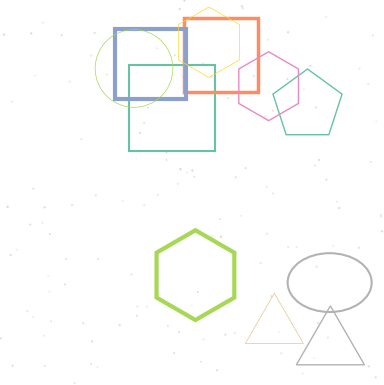[{"shape": "square", "thickness": 1.5, "radius": 0.56, "center": [0.447, 0.72]}, {"shape": "pentagon", "thickness": 1, "radius": 0.47, "center": [0.799, 0.726]}, {"shape": "square", "thickness": 2.5, "radius": 0.48, "center": [0.574, 0.856]}, {"shape": "square", "thickness": 3, "radius": 0.46, "center": [0.391, 0.833]}, {"shape": "hexagon", "thickness": 1, "radius": 0.45, "center": [0.698, 0.776]}, {"shape": "circle", "thickness": 0.5, "radius": 0.5, "center": [0.348, 0.822]}, {"shape": "hexagon", "thickness": 3, "radius": 0.58, "center": [0.508, 0.285]}, {"shape": "hexagon", "thickness": 0.5, "radius": 0.46, "center": [0.543, 0.89]}, {"shape": "triangle", "thickness": 0.5, "radius": 0.44, "center": [0.713, 0.151]}, {"shape": "oval", "thickness": 1.5, "radius": 0.55, "center": [0.856, 0.266]}, {"shape": "triangle", "thickness": 1, "radius": 0.51, "center": [0.858, 0.103]}]